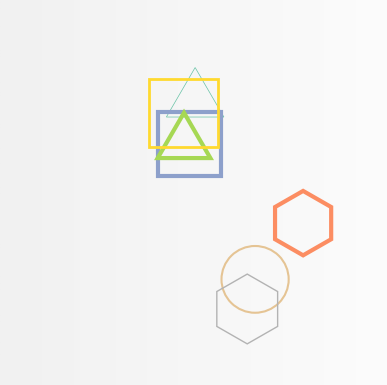[{"shape": "triangle", "thickness": 0.5, "radius": 0.43, "center": [0.504, 0.739]}, {"shape": "hexagon", "thickness": 3, "radius": 0.42, "center": [0.782, 0.42]}, {"shape": "square", "thickness": 3, "radius": 0.41, "center": [0.489, 0.626]}, {"shape": "triangle", "thickness": 3, "radius": 0.39, "center": [0.475, 0.629]}, {"shape": "square", "thickness": 2, "radius": 0.45, "center": [0.474, 0.706]}, {"shape": "circle", "thickness": 1.5, "radius": 0.43, "center": [0.658, 0.274]}, {"shape": "hexagon", "thickness": 1, "radius": 0.45, "center": [0.638, 0.197]}]